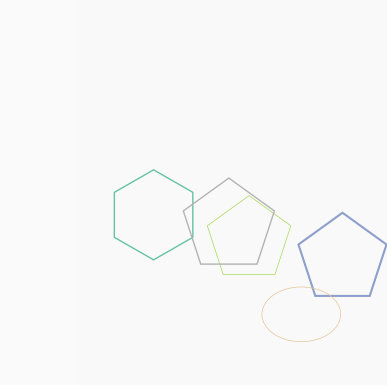[{"shape": "hexagon", "thickness": 1, "radius": 0.58, "center": [0.396, 0.442]}, {"shape": "pentagon", "thickness": 1.5, "radius": 0.6, "center": [0.884, 0.328]}, {"shape": "pentagon", "thickness": 0.5, "radius": 0.57, "center": [0.643, 0.378]}, {"shape": "oval", "thickness": 0.5, "radius": 0.51, "center": [0.778, 0.184]}, {"shape": "pentagon", "thickness": 1, "radius": 0.62, "center": [0.591, 0.414]}]